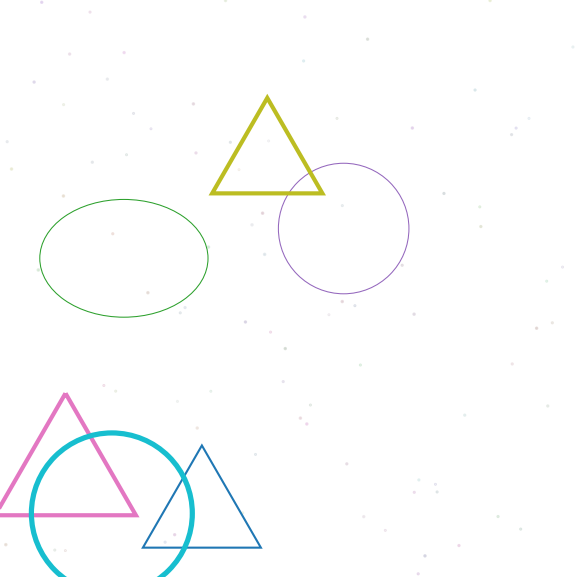[{"shape": "triangle", "thickness": 1, "radius": 0.59, "center": [0.35, 0.11]}, {"shape": "oval", "thickness": 0.5, "radius": 0.73, "center": [0.215, 0.552]}, {"shape": "circle", "thickness": 0.5, "radius": 0.57, "center": [0.595, 0.603]}, {"shape": "triangle", "thickness": 2, "radius": 0.7, "center": [0.113, 0.177]}, {"shape": "triangle", "thickness": 2, "radius": 0.55, "center": [0.463, 0.719]}, {"shape": "circle", "thickness": 2.5, "radius": 0.7, "center": [0.194, 0.11]}]